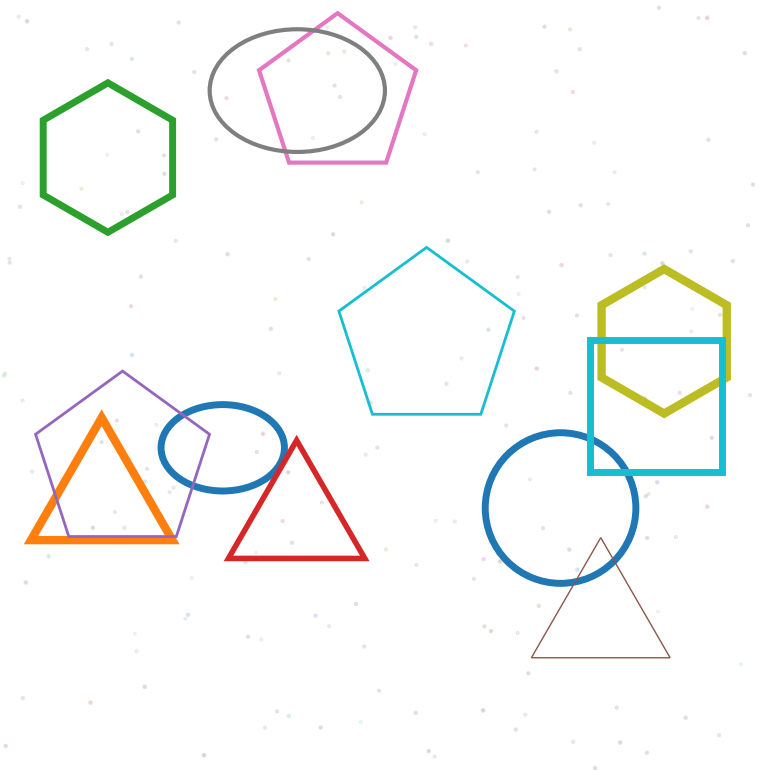[{"shape": "oval", "thickness": 2.5, "radius": 0.4, "center": [0.289, 0.418]}, {"shape": "circle", "thickness": 2.5, "radius": 0.49, "center": [0.728, 0.34]}, {"shape": "triangle", "thickness": 3, "radius": 0.53, "center": [0.132, 0.352]}, {"shape": "hexagon", "thickness": 2.5, "radius": 0.49, "center": [0.14, 0.795]}, {"shape": "triangle", "thickness": 2, "radius": 0.51, "center": [0.385, 0.326]}, {"shape": "pentagon", "thickness": 1, "radius": 0.59, "center": [0.159, 0.399]}, {"shape": "triangle", "thickness": 0.5, "radius": 0.52, "center": [0.78, 0.198]}, {"shape": "pentagon", "thickness": 1.5, "radius": 0.54, "center": [0.438, 0.876]}, {"shape": "oval", "thickness": 1.5, "radius": 0.57, "center": [0.386, 0.882]}, {"shape": "hexagon", "thickness": 3, "radius": 0.47, "center": [0.863, 0.557]}, {"shape": "square", "thickness": 2.5, "radius": 0.43, "center": [0.852, 0.473]}, {"shape": "pentagon", "thickness": 1, "radius": 0.6, "center": [0.554, 0.559]}]